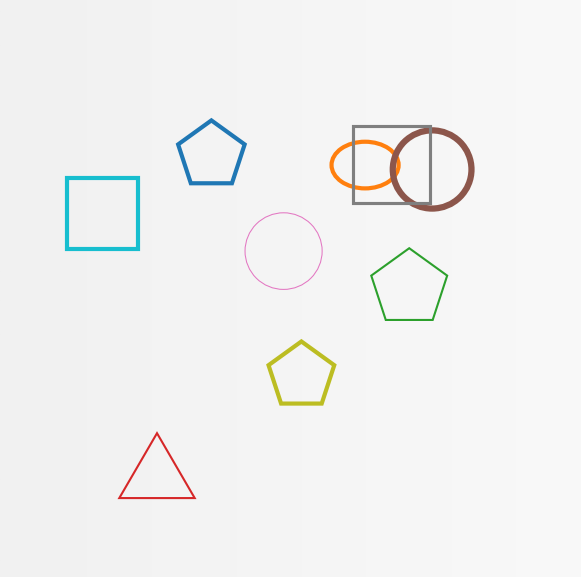[{"shape": "pentagon", "thickness": 2, "radius": 0.3, "center": [0.364, 0.73]}, {"shape": "oval", "thickness": 2, "radius": 0.29, "center": [0.628, 0.713]}, {"shape": "pentagon", "thickness": 1, "radius": 0.34, "center": [0.704, 0.501]}, {"shape": "triangle", "thickness": 1, "radius": 0.37, "center": [0.27, 0.174]}, {"shape": "circle", "thickness": 3, "radius": 0.34, "center": [0.743, 0.706]}, {"shape": "circle", "thickness": 0.5, "radius": 0.33, "center": [0.488, 0.564]}, {"shape": "square", "thickness": 1.5, "radius": 0.33, "center": [0.673, 0.714]}, {"shape": "pentagon", "thickness": 2, "radius": 0.3, "center": [0.519, 0.348]}, {"shape": "square", "thickness": 2, "radius": 0.31, "center": [0.176, 0.629]}]